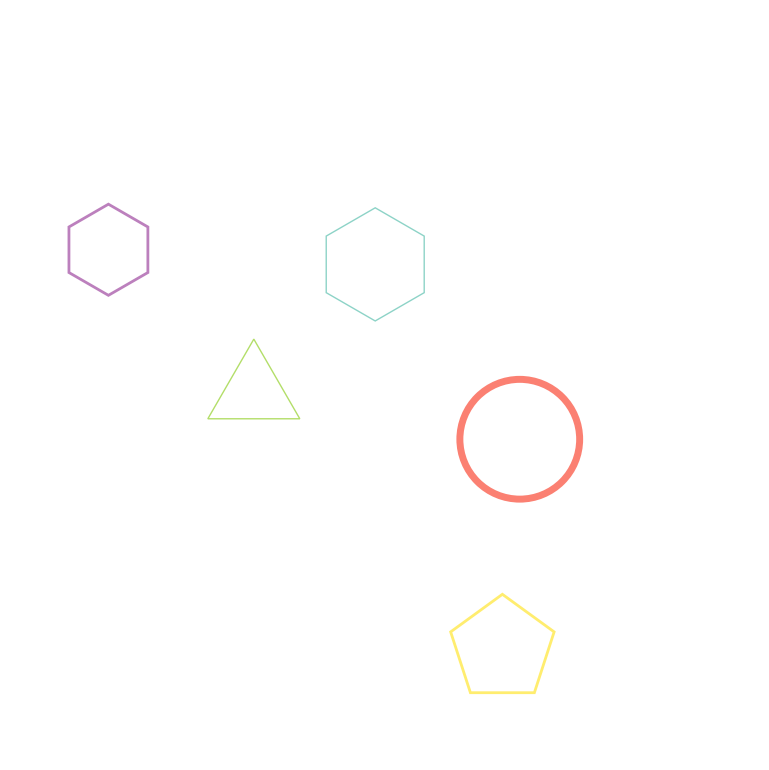[{"shape": "hexagon", "thickness": 0.5, "radius": 0.37, "center": [0.487, 0.657]}, {"shape": "circle", "thickness": 2.5, "radius": 0.39, "center": [0.675, 0.43]}, {"shape": "triangle", "thickness": 0.5, "radius": 0.34, "center": [0.33, 0.491]}, {"shape": "hexagon", "thickness": 1, "radius": 0.3, "center": [0.141, 0.676]}, {"shape": "pentagon", "thickness": 1, "radius": 0.35, "center": [0.652, 0.158]}]